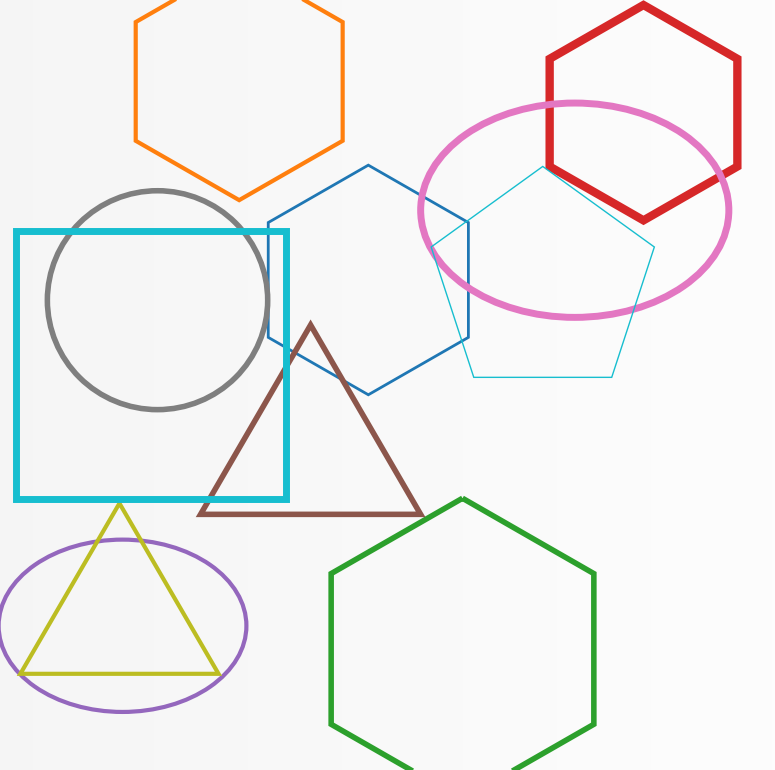[{"shape": "hexagon", "thickness": 1, "radius": 0.75, "center": [0.475, 0.636]}, {"shape": "hexagon", "thickness": 1.5, "radius": 0.77, "center": [0.309, 0.894]}, {"shape": "hexagon", "thickness": 2, "radius": 0.98, "center": [0.597, 0.157]}, {"shape": "hexagon", "thickness": 3, "radius": 0.7, "center": [0.83, 0.854]}, {"shape": "oval", "thickness": 1.5, "radius": 0.8, "center": [0.158, 0.187]}, {"shape": "triangle", "thickness": 2, "radius": 0.82, "center": [0.401, 0.414]}, {"shape": "oval", "thickness": 2.5, "radius": 0.99, "center": [0.742, 0.727]}, {"shape": "circle", "thickness": 2, "radius": 0.71, "center": [0.203, 0.61]}, {"shape": "triangle", "thickness": 1.5, "radius": 0.74, "center": [0.154, 0.199]}, {"shape": "square", "thickness": 2.5, "radius": 0.87, "center": [0.195, 0.526]}, {"shape": "pentagon", "thickness": 0.5, "radius": 0.76, "center": [0.7, 0.632]}]